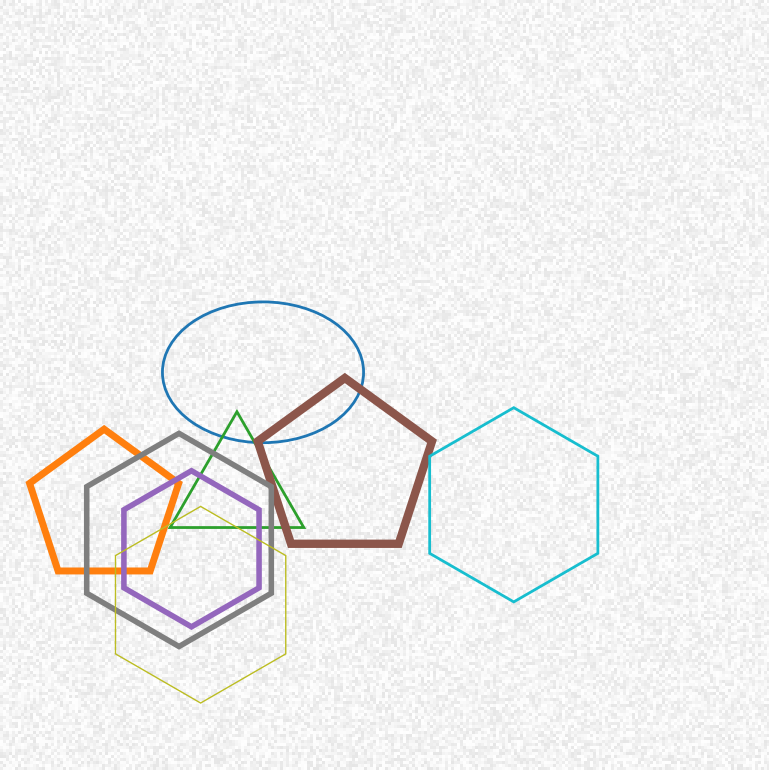[{"shape": "oval", "thickness": 1, "radius": 0.65, "center": [0.342, 0.516]}, {"shape": "pentagon", "thickness": 2.5, "radius": 0.51, "center": [0.135, 0.341]}, {"shape": "triangle", "thickness": 1, "radius": 0.5, "center": [0.308, 0.365]}, {"shape": "hexagon", "thickness": 2, "radius": 0.51, "center": [0.249, 0.287]}, {"shape": "pentagon", "thickness": 3, "radius": 0.6, "center": [0.448, 0.39]}, {"shape": "hexagon", "thickness": 2, "radius": 0.69, "center": [0.232, 0.299]}, {"shape": "hexagon", "thickness": 0.5, "radius": 0.64, "center": [0.261, 0.215]}, {"shape": "hexagon", "thickness": 1, "radius": 0.63, "center": [0.667, 0.344]}]